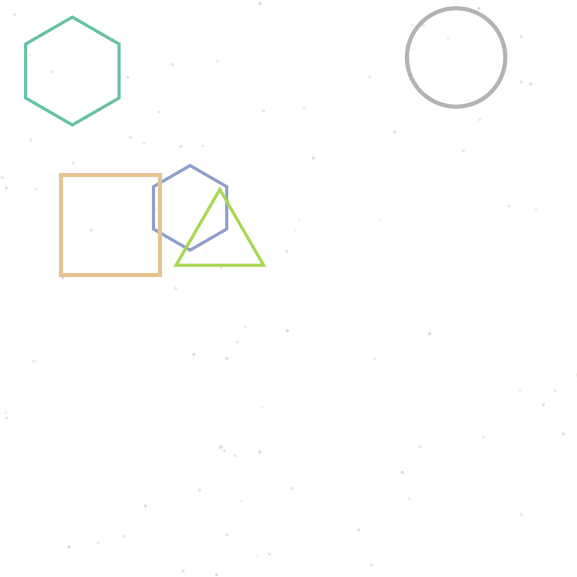[{"shape": "hexagon", "thickness": 1.5, "radius": 0.47, "center": [0.125, 0.876]}, {"shape": "hexagon", "thickness": 1.5, "radius": 0.37, "center": [0.329, 0.639]}, {"shape": "triangle", "thickness": 1.5, "radius": 0.44, "center": [0.381, 0.584]}, {"shape": "square", "thickness": 2, "radius": 0.43, "center": [0.191, 0.61]}, {"shape": "circle", "thickness": 2, "radius": 0.43, "center": [0.79, 0.9]}]